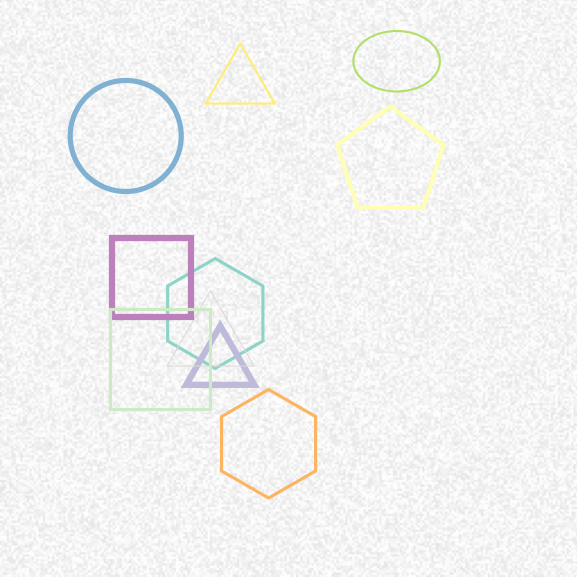[{"shape": "hexagon", "thickness": 1.5, "radius": 0.48, "center": [0.373, 0.456]}, {"shape": "pentagon", "thickness": 2, "radius": 0.48, "center": [0.676, 0.718]}, {"shape": "triangle", "thickness": 3, "radius": 0.34, "center": [0.381, 0.367]}, {"shape": "circle", "thickness": 2.5, "radius": 0.48, "center": [0.218, 0.764]}, {"shape": "hexagon", "thickness": 1.5, "radius": 0.47, "center": [0.465, 0.231]}, {"shape": "oval", "thickness": 1, "radius": 0.37, "center": [0.687, 0.893]}, {"shape": "triangle", "thickness": 0.5, "radius": 0.43, "center": [0.364, 0.409]}, {"shape": "square", "thickness": 3, "radius": 0.34, "center": [0.262, 0.518]}, {"shape": "square", "thickness": 1.5, "radius": 0.43, "center": [0.277, 0.378]}, {"shape": "triangle", "thickness": 1, "radius": 0.35, "center": [0.416, 0.854]}]